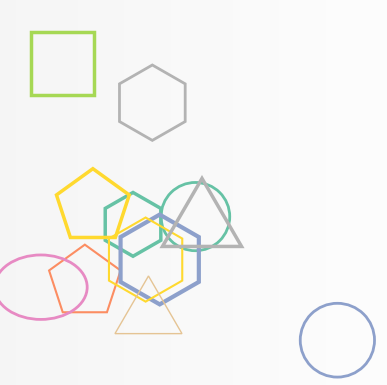[{"shape": "circle", "thickness": 2, "radius": 0.44, "center": [0.504, 0.437]}, {"shape": "hexagon", "thickness": 2.5, "radius": 0.41, "center": [0.343, 0.417]}, {"shape": "pentagon", "thickness": 1.5, "radius": 0.49, "center": [0.219, 0.267]}, {"shape": "circle", "thickness": 2, "radius": 0.48, "center": [0.871, 0.116]}, {"shape": "hexagon", "thickness": 3, "radius": 0.58, "center": [0.412, 0.326]}, {"shape": "oval", "thickness": 2, "radius": 0.6, "center": [0.105, 0.254]}, {"shape": "square", "thickness": 2.5, "radius": 0.41, "center": [0.161, 0.836]}, {"shape": "pentagon", "thickness": 2.5, "radius": 0.49, "center": [0.24, 0.463]}, {"shape": "hexagon", "thickness": 1.5, "radius": 0.55, "center": [0.376, 0.326]}, {"shape": "triangle", "thickness": 1, "radius": 0.5, "center": [0.383, 0.183]}, {"shape": "triangle", "thickness": 2.5, "radius": 0.59, "center": [0.521, 0.419]}, {"shape": "hexagon", "thickness": 2, "radius": 0.49, "center": [0.393, 0.733]}]